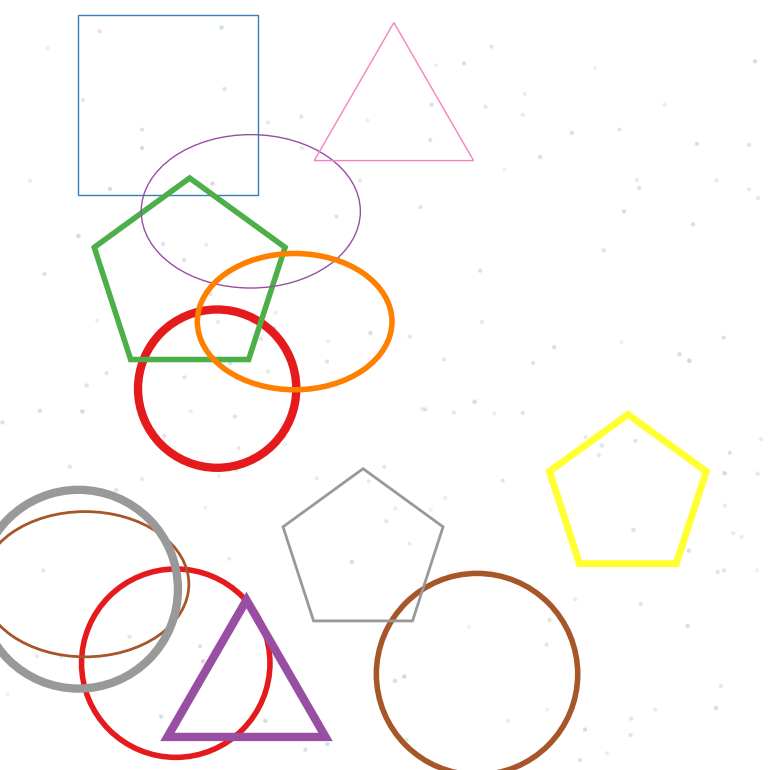[{"shape": "circle", "thickness": 2, "radius": 0.61, "center": [0.228, 0.139]}, {"shape": "circle", "thickness": 3, "radius": 0.51, "center": [0.282, 0.495]}, {"shape": "square", "thickness": 0.5, "radius": 0.58, "center": [0.218, 0.864]}, {"shape": "pentagon", "thickness": 2, "radius": 0.65, "center": [0.246, 0.639]}, {"shape": "triangle", "thickness": 3, "radius": 0.59, "center": [0.32, 0.102]}, {"shape": "oval", "thickness": 0.5, "radius": 0.71, "center": [0.326, 0.726]}, {"shape": "oval", "thickness": 2, "radius": 0.63, "center": [0.383, 0.582]}, {"shape": "pentagon", "thickness": 2.5, "radius": 0.54, "center": [0.815, 0.355]}, {"shape": "circle", "thickness": 2, "radius": 0.65, "center": [0.62, 0.125]}, {"shape": "oval", "thickness": 1, "radius": 0.67, "center": [0.111, 0.241]}, {"shape": "triangle", "thickness": 0.5, "radius": 0.6, "center": [0.512, 0.851]}, {"shape": "pentagon", "thickness": 1, "radius": 0.55, "center": [0.472, 0.282]}, {"shape": "circle", "thickness": 3, "radius": 0.65, "center": [0.102, 0.235]}]